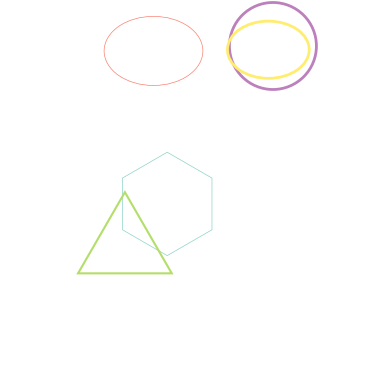[{"shape": "hexagon", "thickness": 0.5, "radius": 0.67, "center": [0.434, 0.47]}, {"shape": "oval", "thickness": 0.5, "radius": 0.64, "center": [0.399, 0.868]}, {"shape": "triangle", "thickness": 1.5, "radius": 0.7, "center": [0.324, 0.36]}, {"shape": "circle", "thickness": 2, "radius": 0.56, "center": [0.709, 0.881]}, {"shape": "oval", "thickness": 2, "radius": 0.53, "center": [0.697, 0.871]}]